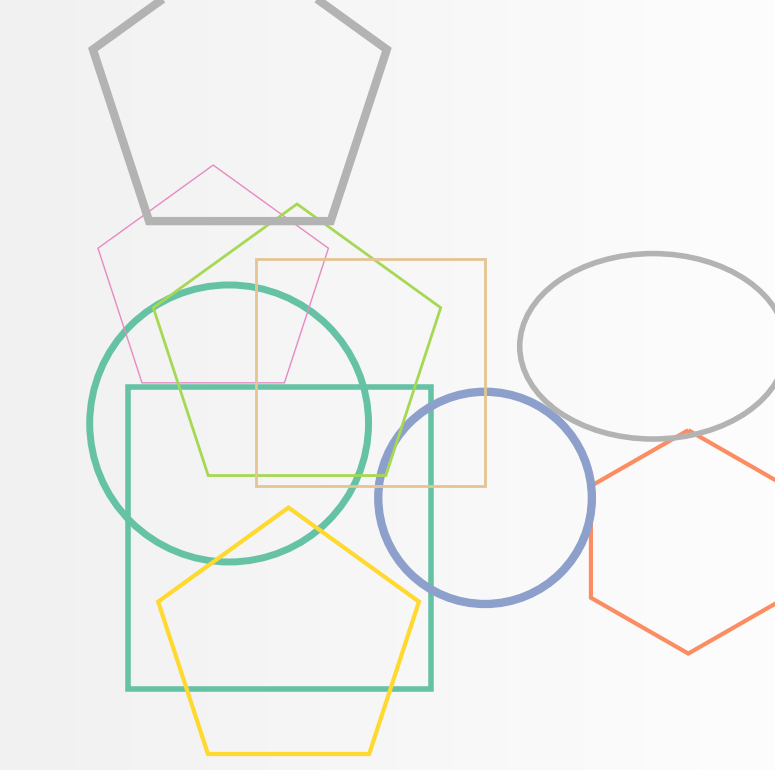[{"shape": "square", "thickness": 2, "radius": 0.98, "center": [0.361, 0.302]}, {"shape": "circle", "thickness": 2.5, "radius": 0.9, "center": [0.296, 0.45]}, {"shape": "hexagon", "thickness": 1.5, "radius": 0.73, "center": [0.888, 0.296]}, {"shape": "circle", "thickness": 3, "radius": 0.69, "center": [0.626, 0.353]}, {"shape": "pentagon", "thickness": 0.5, "radius": 0.78, "center": [0.275, 0.629]}, {"shape": "pentagon", "thickness": 1, "radius": 0.97, "center": [0.383, 0.54]}, {"shape": "pentagon", "thickness": 1.5, "radius": 0.88, "center": [0.372, 0.164]}, {"shape": "square", "thickness": 1, "radius": 0.74, "center": [0.478, 0.517]}, {"shape": "oval", "thickness": 2, "radius": 0.86, "center": [0.843, 0.55]}, {"shape": "pentagon", "thickness": 3, "radius": 1.0, "center": [0.31, 0.874]}]